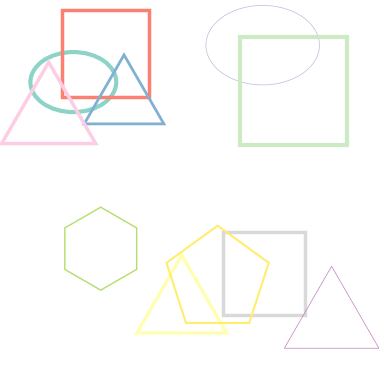[{"shape": "oval", "thickness": 3, "radius": 0.56, "center": [0.19, 0.787]}, {"shape": "triangle", "thickness": 2.5, "radius": 0.67, "center": [0.472, 0.202]}, {"shape": "oval", "thickness": 0.5, "radius": 0.74, "center": [0.682, 0.883]}, {"shape": "square", "thickness": 2.5, "radius": 0.57, "center": [0.274, 0.861]}, {"shape": "triangle", "thickness": 2, "radius": 0.6, "center": [0.322, 0.738]}, {"shape": "hexagon", "thickness": 1, "radius": 0.54, "center": [0.262, 0.354]}, {"shape": "triangle", "thickness": 2.5, "radius": 0.7, "center": [0.126, 0.698]}, {"shape": "square", "thickness": 2.5, "radius": 0.54, "center": [0.685, 0.29]}, {"shape": "triangle", "thickness": 0.5, "radius": 0.71, "center": [0.861, 0.166]}, {"shape": "square", "thickness": 3, "radius": 0.7, "center": [0.762, 0.763]}, {"shape": "pentagon", "thickness": 1.5, "radius": 0.7, "center": [0.565, 0.274]}]